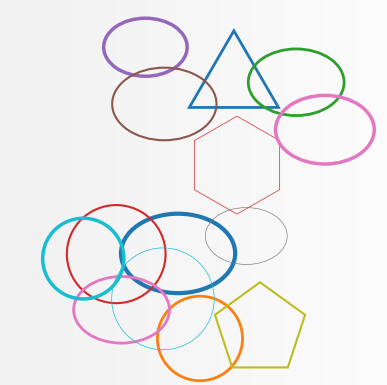[{"shape": "oval", "thickness": 3, "radius": 0.74, "center": [0.46, 0.342]}, {"shape": "triangle", "thickness": 2, "radius": 0.66, "center": [0.604, 0.787]}, {"shape": "circle", "thickness": 2, "radius": 0.55, "center": [0.516, 0.121]}, {"shape": "oval", "thickness": 2, "radius": 0.62, "center": [0.764, 0.786]}, {"shape": "circle", "thickness": 1.5, "radius": 0.64, "center": [0.3, 0.34]}, {"shape": "hexagon", "thickness": 0.5, "radius": 0.64, "center": [0.612, 0.571]}, {"shape": "oval", "thickness": 2.5, "radius": 0.54, "center": [0.375, 0.877]}, {"shape": "oval", "thickness": 1.5, "radius": 0.67, "center": [0.424, 0.73]}, {"shape": "oval", "thickness": 2.5, "radius": 0.64, "center": [0.838, 0.663]}, {"shape": "oval", "thickness": 2, "radius": 0.62, "center": [0.314, 0.195]}, {"shape": "oval", "thickness": 0.5, "radius": 0.53, "center": [0.636, 0.387]}, {"shape": "pentagon", "thickness": 1.5, "radius": 0.61, "center": [0.671, 0.145]}, {"shape": "circle", "thickness": 0.5, "radius": 0.66, "center": [0.421, 0.224]}, {"shape": "circle", "thickness": 2.5, "radius": 0.52, "center": [0.215, 0.328]}]